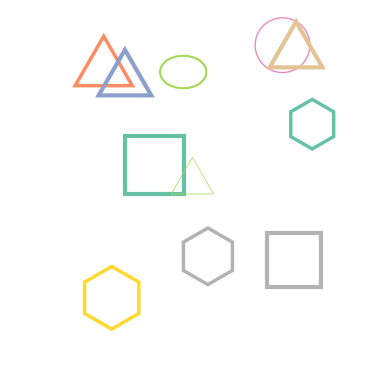[{"shape": "hexagon", "thickness": 2.5, "radius": 0.32, "center": [0.811, 0.677]}, {"shape": "square", "thickness": 3, "radius": 0.38, "center": [0.4, 0.572]}, {"shape": "triangle", "thickness": 2.5, "radius": 0.43, "center": [0.269, 0.82]}, {"shape": "triangle", "thickness": 3, "radius": 0.39, "center": [0.325, 0.792]}, {"shape": "circle", "thickness": 1, "radius": 0.36, "center": [0.734, 0.883]}, {"shape": "triangle", "thickness": 0.5, "radius": 0.32, "center": [0.5, 0.528]}, {"shape": "oval", "thickness": 1.5, "radius": 0.3, "center": [0.476, 0.813]}, {"shape": "hexagon", "thickness": 2.5, "radius": 0.41, "center": [0.29, 0.227]}, {"shape": "triangle", "thickness": 3, "radius": 0.39, "center": [0.769, 0.865]}, {"shape": "hexagon", "thickness": 2.5, "radius": 0.37, "center": [0.54, 0.334]}, {"shape": "square", "thickness": 3, "radius": 0.35, "center": [0.763, 0.325]}]